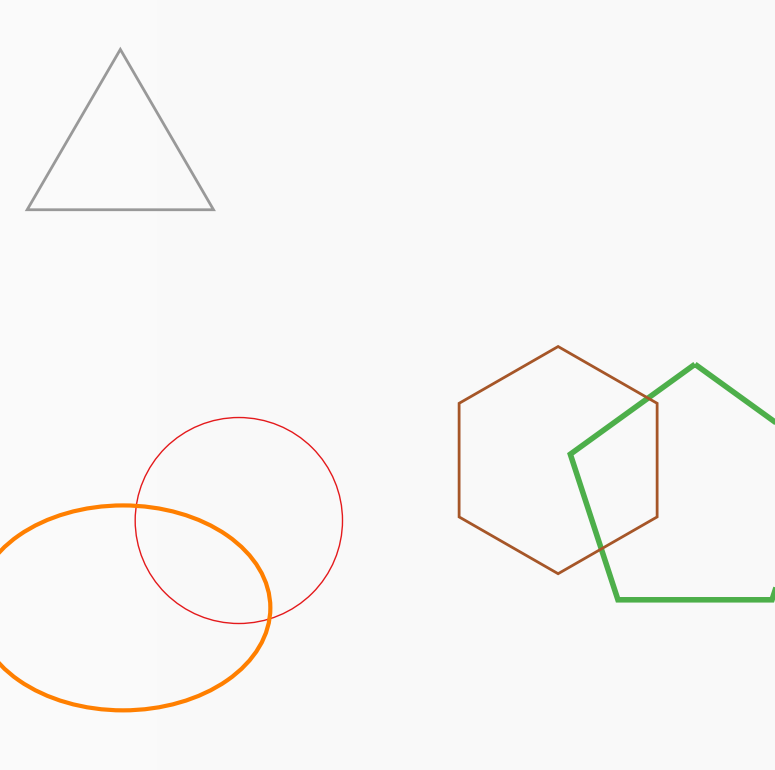[{"shape": "circle", "thickness": 0.5, "radius": 0.67, "center": [0.308, 0.324]}, {"shape": "pentagon", "thickness": 2, "radius": 0.85, "center": [0.897, 0.358]}, {"shape": "oval", "thickness": 1.5, "radius": 0.95, "center": [0.159, 0.211]}, {"shape": "hexagon", "thickness": 1, "radius": 0.74, "center": [0.72, 0.402]}, {"shape": "triangle", "thickness": 1, "radius": 0.69, "center": [0.155, 0.797]}]